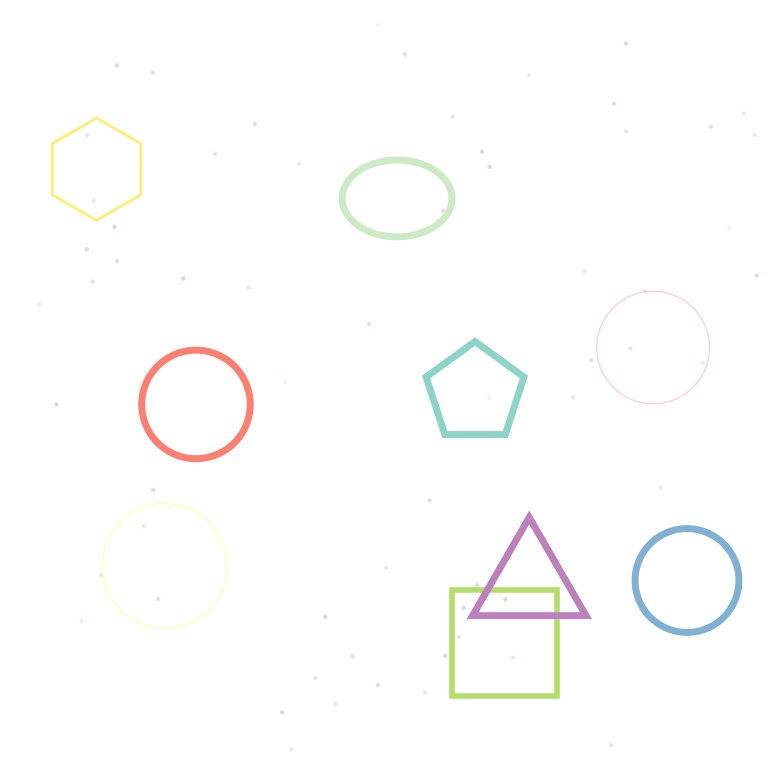[{"shape": "pentagon", "thickness": 2.5, "radius": 0.33, "center": [0.617, 0.49]}, {"shape": "circle", "thickness": 0.5, "radius": 0.41, "center": [0.214, 0.265]}, {"shape": "circle", "thickness": 2.5, "radius": 0.35, "center": [0.255, 0.475]}, {"shape": "circle", "thickness": 2.5, "radius": 0.34, "center": [0.892, 0.246]}, {"shape": "square", "thickness": 2, "radius": 0.34, "center": [0.655, 0.165]}, {"shape": "circle", "thickness": 0.5, "radius": 0.37, "center": [0.848, 0.549]}, {"shape": "triangle", "thickness": 2.5, "radius": 0.43, "center": [0.687, 0.243]}, {"shape": "oval", "thickness": 2.5, "radius": 0.36, "center": [0.516, 0.742]}, {"shape": "hexagon", "thickness": 1, "radius": 0.33, "center": [0.125, 0.78]}]